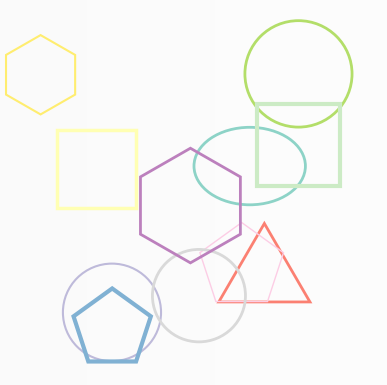[{"shape": "oval", "thickness": 2, "radius": 0.72, "center": [0.644, 0.569]}, {"shape": "square", "thickness": 2.5, "radius": 0.51, "center": [0.249, 0.562]}, {"shape": "circle", "thickness": 1.5, "radius": 0.63, "center": [0.289, 0.189]}, {"shape": "triangle", "thickness": 2, "radius": 0.68, "center": [0.682, 0.284]}, {"shape": "pentagon", "thickness": 3, "radius": 0.52, "center": [0.29, 0.146]}, {"shape": "circle", "thickness": 2, "radius": 0.69, "center": [0.77, 0.808]}, {"shape": "pentagon", "thickness": 1, "radius": 0.57, "center": [0.624, 0.309]}, {"shape": "circle", "thickness": 2, "radius": 0.6, "center": [0.513, 0.232]}, {"shape": "hexagon", "thickness": 2, "radius": 0.74, "center": [0.491, 0.466]}, {"shape": "square", "thickness": 3, "radius": 0.54, "center": [0.77, 0.623]}, {"shape": "hexagon", "thickness": 1.5, "radius": 0.51, "center": [0.105, 0.806]}]